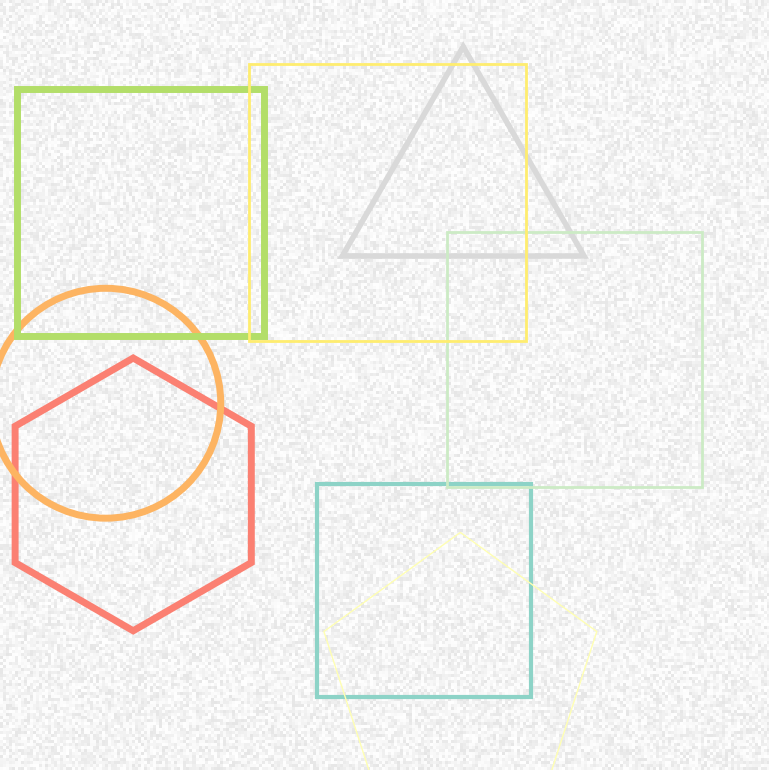[{"shape": "square", "thickness": 1.5, "radius": 0.69, "center": [0.55, 0.233]}, {"shape": "pentagon", "thickness": 0.5, "radius": 0.93, "center": [0.598, 0.122]}, {"shape": "hexagon", "thickness": 2.5, "radius": 0.89, "center": [0.173, 0.358]}, {"shape": "circle", "thickness": 2.5, "radius": 0.75, "center": [0.137, 0.476]}, {"shape": "square", "thickness": 2.5, "radius": 0.8, "center": [0.182, 0.725]}, {"shape": "triangle", "thickness": 2, "radius": 0.91, "center": [0.602, 0.758]}, {"shape": "square", "thickness": 1, "radius": 0.83, "center": [0.746, 0.533]}, {"shape": "square", "thickness": 1, "radius": 0.9, "center": [0.503, 0.737]}]